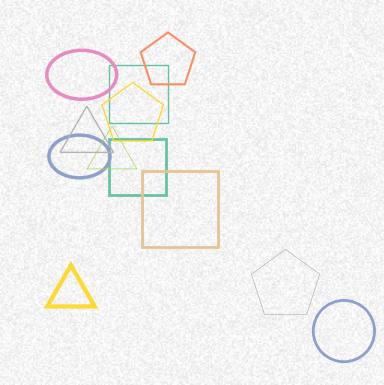[{"shape": "square", "thickness": 1, "radius": 0.38, "center": [0.36, 0.756]}, {"shape": "square", "thickness": 2, "radius": 0.37, "center": [0.356, 0.566]}, {"shape": "pentagon", "thickness": 1.5, "radius": 0.37, "center": [0.436, 0.841]}, {"shape": "circle", "thickness": 2, "radius": 0.4, "center": [0.893, 0.14]}, {"shape": "oval", "thickness": 2.5, "radius": 0.4, "center": [0.206, 0.594]}, {"shape": "oval", "thickness": 2.5, "radius": 0.45, "center": [0.212, 0.806]}, {"shape": "triangle", "thickness": 0.5, "radius": 0.37, "center": [0.291, 0.599]}, {"shape": "triangle", "thickness": 3, "radius": 0.36, "center": [0.184, 0.24]}, {"shape": "pentagon", "thickness": 1, "radius": 0.42, "center": [0.345, 0.702]}, {"shape": "square", "thickness": 2, "radius": 0.49, "center": [0.468, 0.458]}, {"shape": "triangle", "thickness": 1, "radius": 0.4, "center": [0.225, 0.644]}, {"shape": "pentagon", "thickness": 0.5, "radius": 0.47, "center": [0.742, 0.259]}]